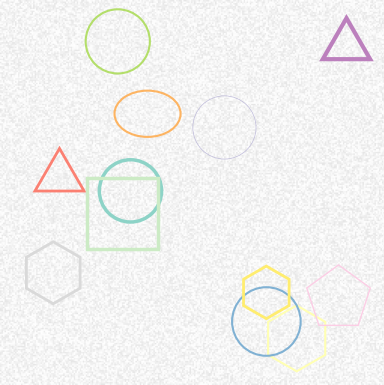[{"shape": "circle", "thickness": 2.5, "radius": 0.4, "center": [0.339, 0.504]}, {"shape": "hexagon", "thickness": 1.5, "radius": 0.43, "center": [0.771, 0.121]}, {"shape": "circle", "thickness": 0.5, "radius": 0.41, "center": [0.583, 0.669]}, {"shape": "triangle", "thickness": 2, "radius": 0.37, "center": [0.155, 0.541]}, {"shape": "circle", "thickness": 1.5, "radius": 0.45, "center": [0.692, 0.165]}, {"shape": "oval", "thickness": 1.5, "radius": 0.43, "center": [0.383, 0.704]}, {"shape": "circle", "thickness": 1.5, "radius": 0.42, "center": [0.306, 0.893]}, {"shape": "pentagon", "thickness": 1, "radius": 0.43, "center": [0.879, 0.225]}, {"shape": "hexagon", "thickness": 2, "radius": 0.4, "center": [0.138, 0.292]}, {"shape": "triangle", "thickness": 3, "radius": 0.36, "center": [0.9, 0.882]}, {"shape": "square", "thickness": 2.5, "radius": 0.46, "center": [0.318, 0.446]}, {"shape": "hexagon", "thickness": 2, "radius": 0.34, "center": [0.692, 0.241]}]